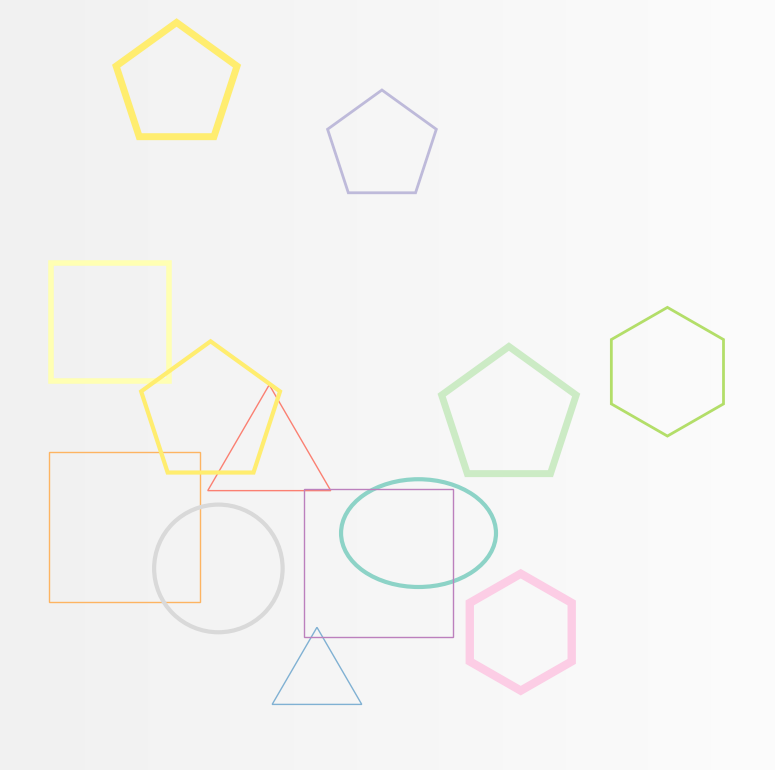[{"shape": "oval", "thickness": 1.5, "radius": 0.5, "center": [0.54, 0.308]}, {"shape": "square", "thickness": 2, "radius": 0.38, "center": [0.142, 0.582]}, {"shape": "pentagon", "thickness": 1, "radius": 0.37, "center": [0.493, 0.809]}, {"shape": "triangle", "thickness": 0.5, "radius": 0.46, "center": [0.347, 0.409]}, {"shape": "triangle", "thickness": 0.5, "radius": 0.33, "center": [0.409, 0.119]}, {"shape": "square", "thickness": 0.5, "radius": 0.49, "center": [0.16, 0.316]}, {"shape": "hexagon", "thickness": 1, "radius": 0.42, "center": [0.861, 0.517]}, {"shape": "hexagon", "thickness": 3, "radius": 0.38, "center": [0.672, 0.179]}, {"shape": "circle", "thickness": 1.5, "radius": 0.41, "center": [0.282, 0.262]}, {"shape": "square", "thickness": 0.5, "radius": 0.48, "center": [0.488, 0.269]}, {"shape": "pentagon", "thickness": 2.5, "radius": 0.46, "center": [0.657, 0.459]}, {"shape": "pentagon", "thickness": 2.5, "radius": 0.41, "center": [0.228, 0.889]}, {"shape": "pentagon", "thickness": 1.5, "radius": 0.47, "center": [0.272, 0.463]}]